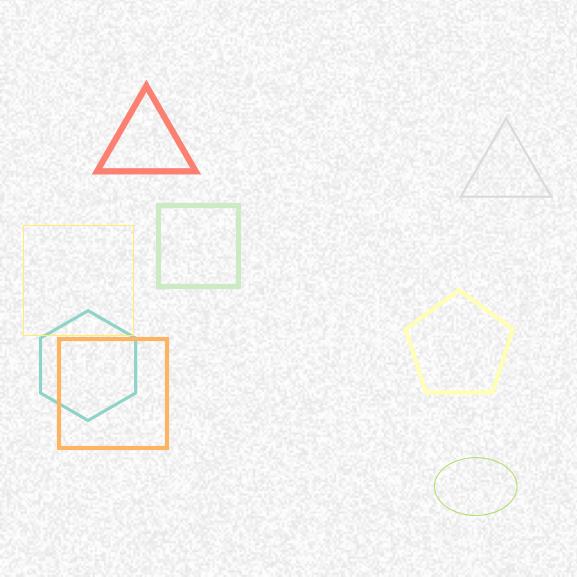[{"shape": "hexagon", "thickness": 1.5, "radius": 0.48, "center": [0.153, 0.366]}, {"shape": "pentagon", "thickness": 2, "radius": 0.49, "center": [0.795, 0.399]}, {"shape": "triangle", "thickness": 3, "radius": 0.49, "center": [0.253, 0.752]}, {"shape": "square", "thickness": 2, "radius": 0.47, "center": [0.196, 0.317]}, {"shape": "oval", "thickness": 0.5, "radius": 0.36, "center": [0.824, 0.157]}, {"shape": "triangle", "thickness": 1, "radius": 0.45, "center": [0.876, 0.704]}, {"shape": "square", "thickness": 2.5, "radius": 0.35, "center": [0.343, 0.574]}, {"shape": "square", "thickness": 0.5, "radius": 0.48, "center": [0.135, 0.514]}]